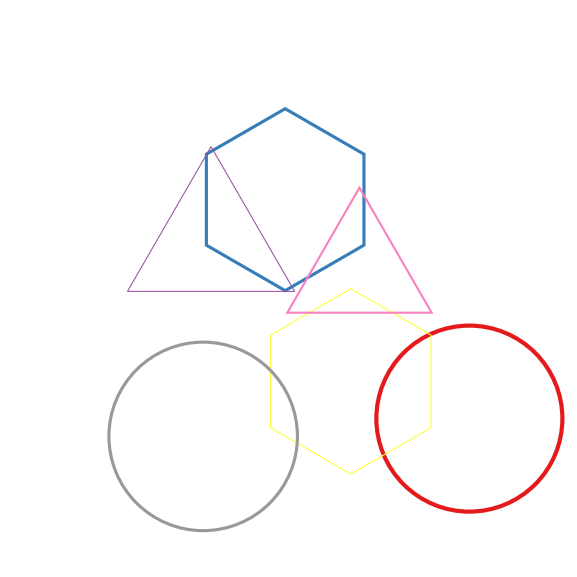[{"shape": "circle", "thickness": 2, "radius": 0.81, "center": [0.813, 0.274]}, {"shape": "hexagon", "thickness": 1.5, "radius": 0.79, "center": [0.494, 0.653]}, {"shape": "triangle", "thickness": 0.5, "radius": 0.84, "center": [0.365, 0.578]}, {"shape": "hexagon", "thickness": 0.5, "radius": 0.8, "center": [0.607, 0.339]}, {"shape": "triangle", "thickness": 1, "radius": 0.72, "center": [0.622, 0.53]}, {"shape": "circle", "thickness": 1.5, "radius": 0.82, "center": [0.352, 0.243]}]